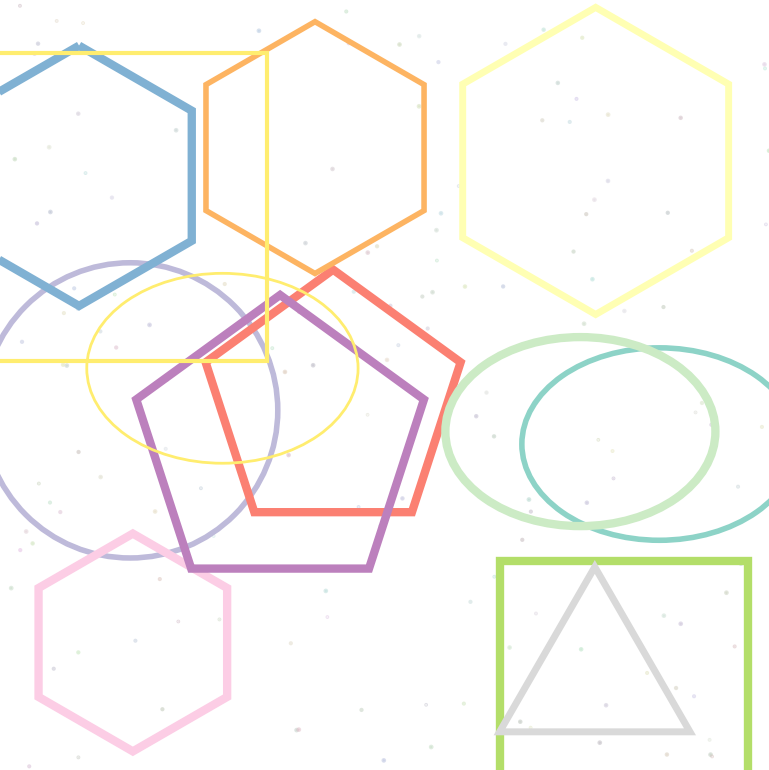[{"shape": "oval", "thickness": 2, "radius": 0.89, "center": [0.856, 0.423]}, {"shape": "hexagon", "thickness": 2.5, "radius": 1.0, "center": [0.774, 0.791]}, {"shape": "circle", "thickness": 2, "radius": 0.96, "center": [0.169, 0.467]}, {"shape": "pentagon", "thickness": 3, "radius": 0.87, "center": [0.433, 0.476]}, {"shape": "hexagon", "thickness": 3, "radius": 0.85, "center": [0.103, 0.772]}, {"shape": "hexagon", "thickness": 2, "radius": 0.82, "center": [0.409, 0.808]}, {"shape": "square", "thickness": 3, "radius": 0.8, "center": [0.81, 0.11]}, {"shape": "hexagon", "thickness": 3, "radius": 0.71, "center": [0.173, 0.166]}, {"shape": "triangle", "thickness": 2.5, "radius": 0.71, "center": [0.772, 0.121]}, {"shape": "pentagon", "thickness": 3, "radius": 0.98, "center": [0.364, 0.42]}, {"shape": "oval", "thickness": 3, "radius": 0.88, "center": [0.754, 0.439]}, {"shape": "oval", "thickness": 1, "radius": 0.88, "center": [0.289, 0.522]}, {"shape": "square", "thickness": 1.5, "radius": 1.0, "center": [0.148, 0.731]}]